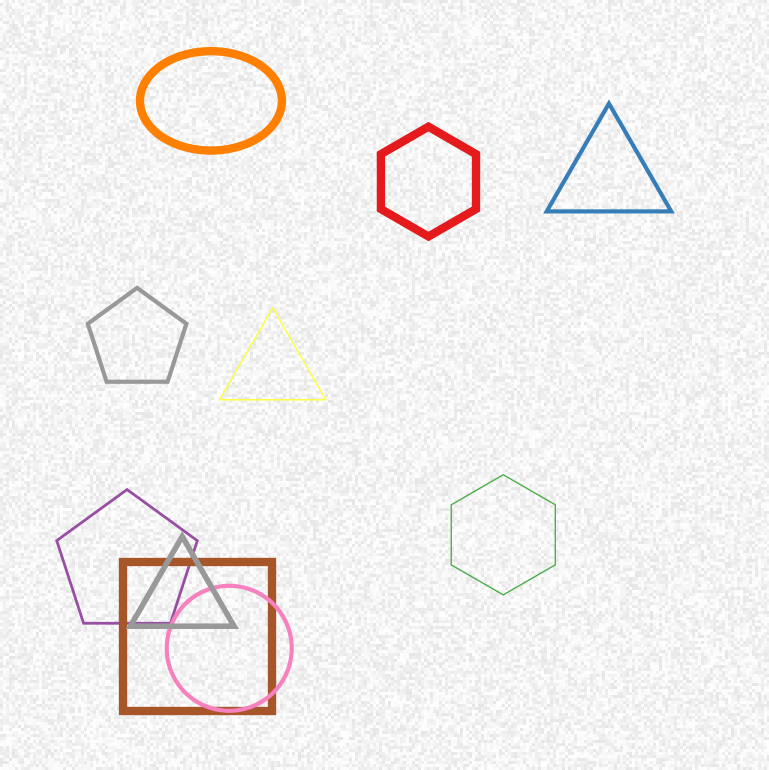[{"shape": "hexagon", "thickness": 3, "radius": 0.36, "center": [0.556, 0.764]}, {"shape": "triangle", "thickness": 1.5, "radius": 0.47, "center": [0.791, 0.772]}, {"shape": "hexagon", "thickness": 0.5, "radius": 0.39, "center": [0.654, 0.305]}, {"shape": "pentagon", "thickness": 1, "radius": 0.48, "center": [0.165, 0.268]}, {"shape": "oval", "thickness": 3, "radius": 0.46, "center": [0.274, 0.869]}, {"shape": "triangle", "thickness": 0.5, "radius": 0.4, "center": [0.354, 0.521]}, {"shape": "square", "thickness": 3, "radius": 0.49, "center": [0.256, 0.173]}, {"shape": "circle", "thickness": 1.5, "radius": 0.41, "center": [0.298, 0.158]}, {"shape": "triangle", "thickness": 2, "radius": 0.39, "center": [0.237, 0.226]}, {"shape": "pentagon", "thickness": 1.5, "radius": 0.34, "center": [0.178, 0.559]}]